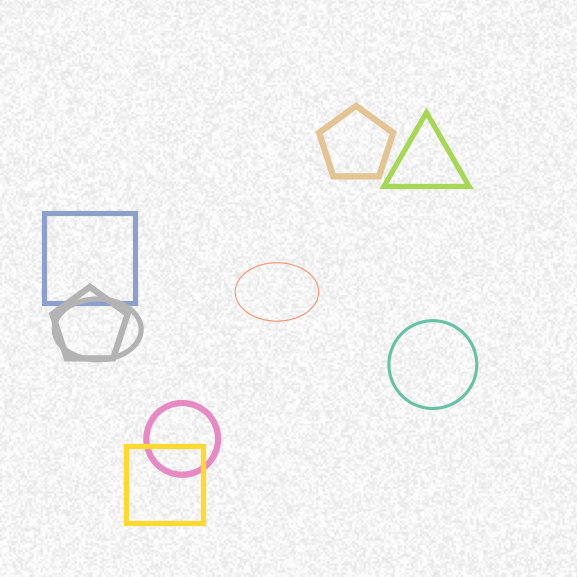[{"shape": "circle", "thickness": 1.5, "radius": 0.38, "center": [0.75, 0.368]}, {"shape": "oval", "thickness": 0.5, "radius": 0.36, "center": [0.48, 0.494]}, {"shape": "square", "thickness": 2.5, "radius": 0.39, "center": [0.155, 0.552]}, {"shape": "circle", "thickness": 3, "radius": 0.31, "center": [0.316, 0.239]}, {"shape": "triangle", "thickness": 2.5, "radius": 0.43, "center": [0.739, 0.719]}, {"shape": "square", "thickness": 2.5, "radius": 0.33, "center": [0.284, 0.161]}, {"shape": "pentagon", "thickness": 3, "radius": 0.34, "center": [0.617, 0.748]}, {"shape": "pentagon", "thickness": 3, "radius": 0.34, "center": [0.156, 0.434]}, {"shape": "oval", "thickness": 2.5, "radius": 0.38, "center": [0.169, 0.429]}]